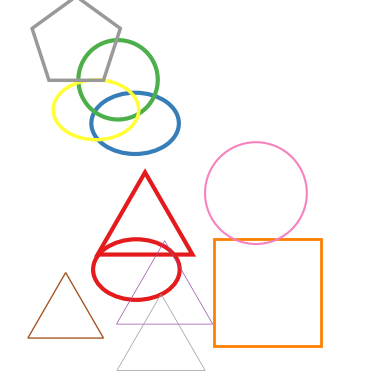[{"shape": "triangle", "thickness": 3, "radius": 0.71, "center": [0.377, 0.41]}, {"shape": "oval", "thickness": 3, "radius": 0.56, "center": [0.354, 0.3]}, {"shape": "oval", "thickness": 3, "radius": 0.57, "center": [0.351, 0.68]}, {"shape": "circle", "thickness": 3, "radius": 0.52, "center": [0.307, 0.793]}, {"shape": "triangle", "thickness": 0.5, "radius": 0.72, "center": [0.428, 0.23]}, {"shape": "square", "thickness": 2, "radius": 0.69, "center": [0.694, 0.239]}, {"shape": "oval", "thickness": 2.5, "radius": 0.56, "center": [0.249, 0.715]}, {"shape": "triangle", "thickness": 1, "radius": 0.57, "center": [0.171, 0.179]}, {"shape": "circle", "thickness": 1.5, "radius": 0.66, "center": [0.665, 0.498]}, {"shape": "triangle", "thickness": 0.5, "radius": 0.66, "center": [0.418, 0.104]}, {"shape": "pentagon", "thickness": 2.5, "radius": 0.6, "center": [0.198, 0.889]}]